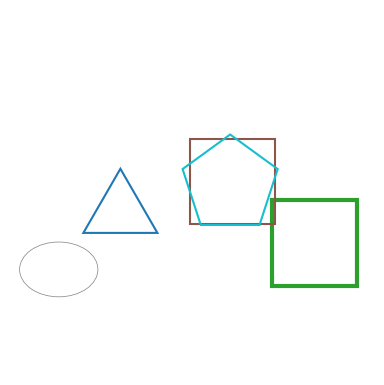[{"shape": "triangle", "thickness": 1.5, "radius": 0.56, "center": [0.313, 0.451]}, {"shape": "square", "thickness": 3, "radius": 0.56, "center": [0.817, 0.369]}, {"shape": "square", "thickness": 1.5, "radius": 0.55, "center": [0.604, 0.528]}, {"shape": "oval", "thickness": 0.5, "radius": 0.51, "center": [0.153, 0.3]}, {"shape": "pentagon", "thickness": 1.5, "radius": 0.65, "center": [0.598, 0.521]}]